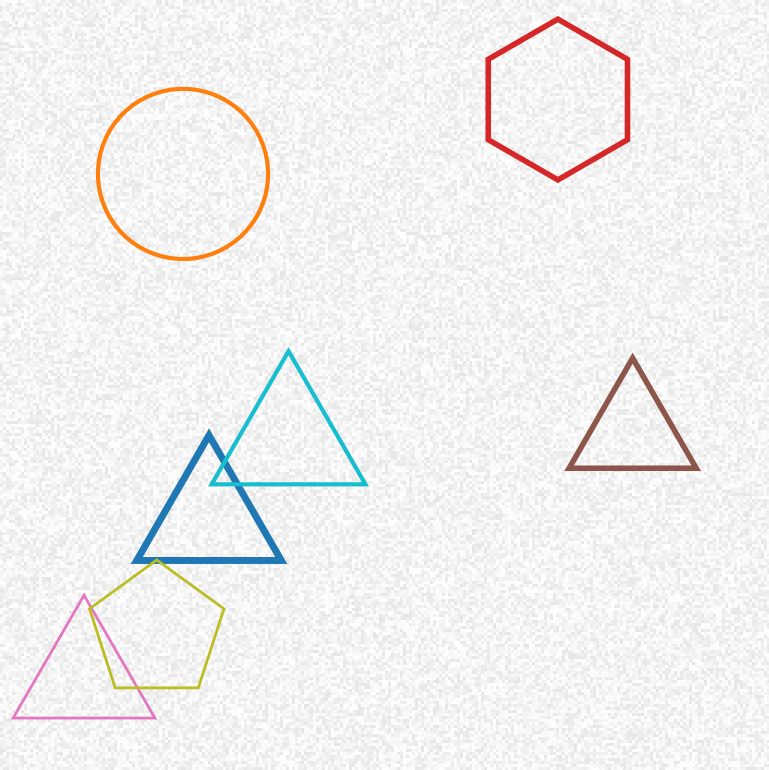[{"shape": "triangle", "thickness": 2.5, "radius": 0.54, "center": [0.271, 0.326]}, {"shape": "circle", "thickness": 1.5, "radius": 0.55, "center": [0.238, 0.774]}, {"shape": "hexagon", "thickness": 2, "radius": 0.52, "center": [0.725, 0.871]}, {"shape": "triangle", "thickness": 2, "radius": 0.48, "center": [0.822, 0.44]}, {"shape": "triangle", "thickness": 1, "radius": 0.53, "center": [0.109, 0.121]}, {"shape": "pentagon", "thickness": 1, "radius": 0.46, "center": [0.204, 0.181]}, {"shape": "triangle", "thickness": 1.5, "radius": 0.58, "center": [0.375, 0.429]}]